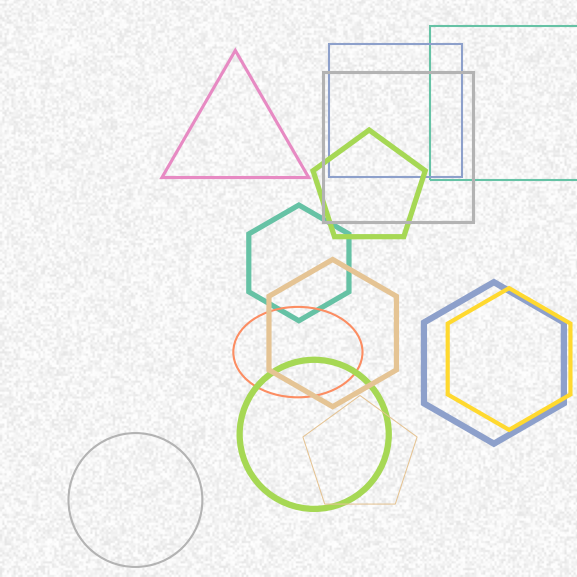[{"shape": "square", "thickness": 1, "radius": 0.67, "center": [0.879, 0.821]}, {"shape": "hexagon", "thickness": 2.5, "radius": 0.5, "center": [0.518, 0.544]}, {"shape": "oval", "thickness": 1, "radius": 0.56, "center": [0.516, 0.389]}, {"shape": "hexagon", "thickness": 3, "radius": 0.7, "center": [0.855, 0.371]}, {"shape": "square", "thickness": 1, "radius": 0.58, "center": [0.685, 0.807]}, {"shape": "triangle", "thickness": 1.5, "radius": 0.73, "center": [0.407, 0.765]}, {"shape": "circle", "thickness": 3, "radius": 0.65, "center": [0.544, 0.247]}, {"shape": "pentagon", "thickness": 2.5, "radius": 0.51, "center": [0.639, 0.672]}, {"shape": "hexagon", "thickness": 2, "radius": 0.61, "center": [0.882, 0.377]}, {"shape": "hexagon", "thickness": 2.5, "radius": 0.64, "center": [0.576, 0.422]}, {"shape": "pentagon", "thickness": 0.5, "radius": 0.52, "center": [0.623, 0.21]}, {"shape": "square", "thickness": 1.5, "radius": 0.65, "center": [0.688, 0.745]}, {"shape": "circle", "thickness": 1, "radius": 0.58, "center": [0.235, 0.133]}]